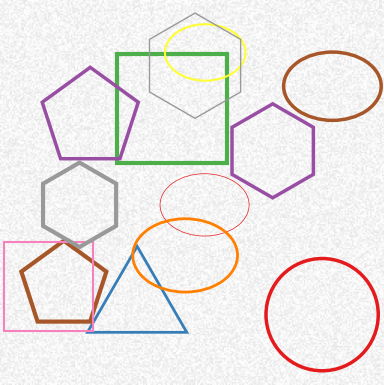[{"shape": "oval", "thickness": 0.5, "radius": 0.58, "center": [0.531, 0.468]}, {"shape": "circle", "thickness": 2.5, "radius": 0.73, "center": [0.837, 0.183]}, {"shape": "triangle", "thickness": 2, "radius": 0.74, "center": [0.356, 0.211]}, {"shape": "square", "thickness": 3, "radius": 0.71, "center": [0.446, 0.718]}, {"shape": "pentagon", "thickness": 2.5, "radius": 0.66, "center": [0.234, 0.694]}, {"shape": "hexagon", "thickness": 2.5, "radius": 0.61, "center": [0.708, 0.608]}, {"shape": "oval", "thickness": 2, "radius": 0.68, "center": [0.481, 0.337]}, {"shape": "oval", "thickness": 1.5, "radius": 0.52, "center": [0.533, 0.864]}, {"shape": "pentagon", "thickness": 3, "radius": 0.58, "center": [0.166, 0.259]}, {"shape": "oval", "thickness": 2.5, "radius": 0.63, "center": [0.863, 0.776]}, {"shape": "square", "thickness": 1.5, "radius": 0.58, "center": [0.126, 0.257]}, {"shape": "hexagon", "thickness": 1, "radius": 0.68, "center": [0.507, 0.829]}, {"shape": "hexagon", "thickness": 3, "radius": 0.55, "center": [0.207, 0.468]}]